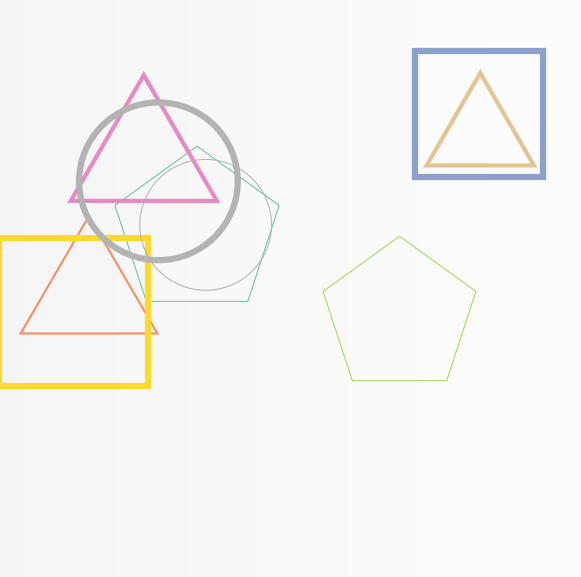[{"shape": "pentagon", "thickness": 0.5, "radius": 0.74, "center": [0.339, 0.597]}, {"shape": "triangle", "thickness": 1, "radius": 0.68, "center": [0.153, 0.49]}, {"shape": "square", "thickness": 3, "radius": 0.55, "center": [0.824, 0.802]}, {"shape": "triangle", "thickness": 2, "radius": 0.73, "center": [0.247, 0.724]}, {"shape": "pentagon", "thickness": 0.5, "radius": 0.69, "center": [0.687, 0.452]}, {"shape": "square", "thickness": 3, "radius": 0.64, "center": [0.127, 0.459]}, {"shape": "triangle", "thickness": 2, "radius": 0.53, "center": [0.826, 0.766]}, {"shape": "circle", "thickness": 0.5, "radius": 0.57, "center": [0.354, 0.61]}, {"shape": "circle", "thickness": 3, "radius": 0.68, "center": [0.273, 0.685]}]